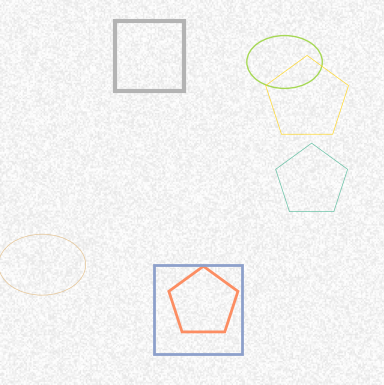[{"shape": "pentagon", "thickness": 0.5, "radius": 0.49, "center": [0.809, 0.53]}, {"shape": "pentagon", "thickness": 2, "radius": 0.47, "center": [0.528, 0.214]}, {"shape": "square", "thickness": 2, "radius": 0.57, "center": [0.515, 0.196]}, {"shape": "oval", "thickness": 1, "radius": 0.49, "center": [0.739, 0.839]}, {"shape": "pentagon", "thickness": 0.5, "radius": 0.57, "center": [0.798, 0.743]}, {"shape": "oval", "thickness": 0.5, "radius": 0.57, "center": [0.109, 0.312]}, {"shape": "square", "thickness": 3, "radius": 0.45, "center": [0.388, 0.855]}]